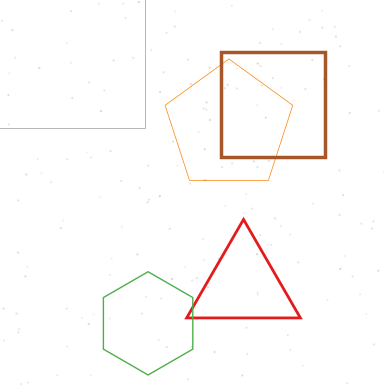[{"shape": "triangle", "thickness": 2, "radius": 0.85, "center": [0.633, 0.259]}, {"shape": "hexagon", "thickness": 1, "radius": 0.67, "center": [0.385, 0.16]}, {"shape": "pentagon", "thickness": 0.5, "radius": 0.87, "center": [0.595, 0.673]}, {"shape": "square", "thickness": 2.5, "radius": 0.68, "center": [0.709, 0.729]}, {"shape": "square", "thickness": 0.5, "radius": 0.96, "center": [0.186, 0.858]}]